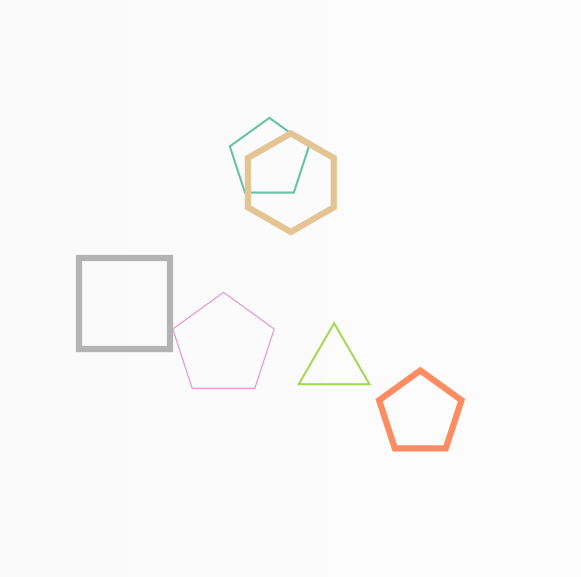[{"shape": "pentagon", "thickness": 1, "radius": 0.36, "center": [0.463, 0.724]}, {"shape": "pentagon", "thickness": 3, "radius": 0.37, "center": [0.723, 0.283]}, {"shape": "pentagon", "thickness": 0.5, "radius": 0.46, "center": [0.385, 0.401]}, {"shape": "triangle", "thickness": 1, "radius": 0.35, "center": [0.575, 0.369]}, {"shape": "hexagon", "thickness": 3, "radius": 0.43, "center": [0.5, 0.683]}, {"shape": "square", "thickness": 3, "radius": 0.4, "center": [0.214, 0.474]}]